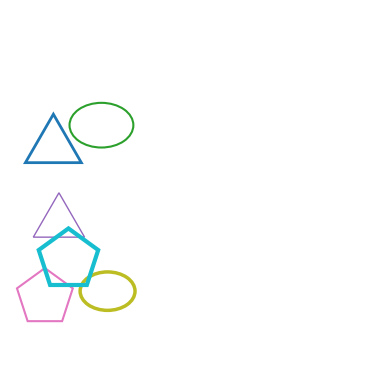[{"shape": "triangle", "thickness": 2, "radius": 0.42, "center": [0.139, 0.619]}, {"shape": "oval", "thickness": 1.5, "radius": 0.41, "center": [0.263, 0.675]}, {"shape": "triangle", "thickness": 1, "radius": 0.38, "center": [0.153, 0.422]}, {"shape": "pentagon", "thickness": 1.5, "radius": 0.38, "center": [0.117, 0.227]}, {"shape": "oval", "thickness": 2.5, "radius": 0.36, "center": [0.279, 0.244]}, {"shape": "pentagon", "thickness": 3, "radius": 0.41, "center": [0.178, 0.325]}]